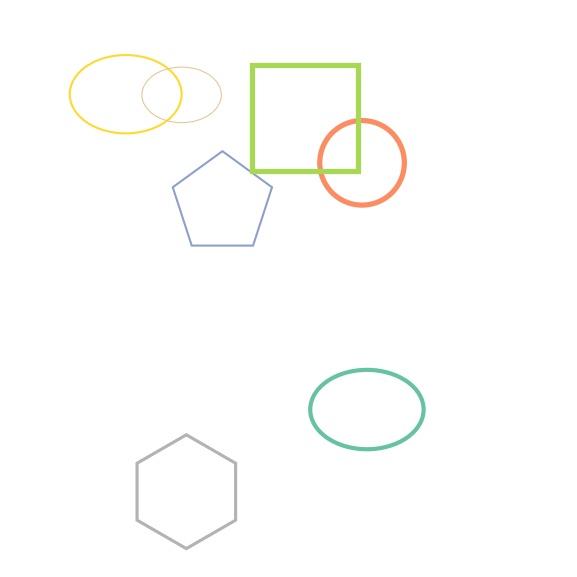[{"shape": "oval", "thickness": 2, "radius": 0.49, "center": [0.635, 0.29]}, {"shape": "circle", "thickness": 2.5, "radius": 0.37, "center": [0.627, 0.717]}, {"shape": "pentagon", "thickness": 1, "radius": 0.45, "center": [0.385, 0.647]}, {"shape": "square", "thickness": 2.5, "radius": 0.46, "center": [0.529, 0.795]}, {"shape": "oval", "thickness": 1, "radius": 0.48, "center": [0.218, 0.836]}, {"shape": "oval", "thickness": 0.5, "radius": 0.34, "center": [0.314, 0.835]}, {"shape": "hexagon", "thickness": 1.5, "radius": 0.49, "center": [0.323, 0.148]}]